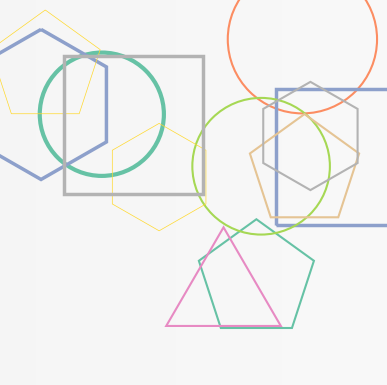[{"shape": "circle", "thickness": 3, "radius": 0.8, "center": [0.263, 0.703]}, {"shape": "pentagon", "thickness": 1.5, "radius": 0.78, "center": [0.662, 0.274]}, {"shape": "circle", "thickness": 1.5, "radius": 0.96, "center": [0.78, 0.898]}, {"shape": "square", "thickness": 2.5, "radius": 0.88, "center": [0.889, 0.593]}, {"shape": "hexagon", "thickness": 2.5, "radius": 0.97, "center": [0.106, 0.729]}, {"shape": "triangle", "thickness": 1.5, "radius": 0.85, "center": [0.577, 0.239]}, {"shape": "circle", "thickness": 1.5, "radius": 0.89, "center": [0.674, 0.568]}, {"shape": "hexagon", "thickness": 0.5, "radius": 0.7, "center": [0.411, 0.54]}, {"shape": "pentagon", "thickness": 0.5, "radius": 0.74, "center": [0.117, 0.825]}, {"shape": "pentagon", "thickness": 1.5, "radius": 0.74, "center": [0.786, 0.555]}, {"shape": "square", "thickness": 2.5, "radius": 0.9, "center": [0.344, 0.676]}, {"shape": "hexagon", "thickness": 1.5, "radius": 0.7, "center": [0.801, 0.647]}]